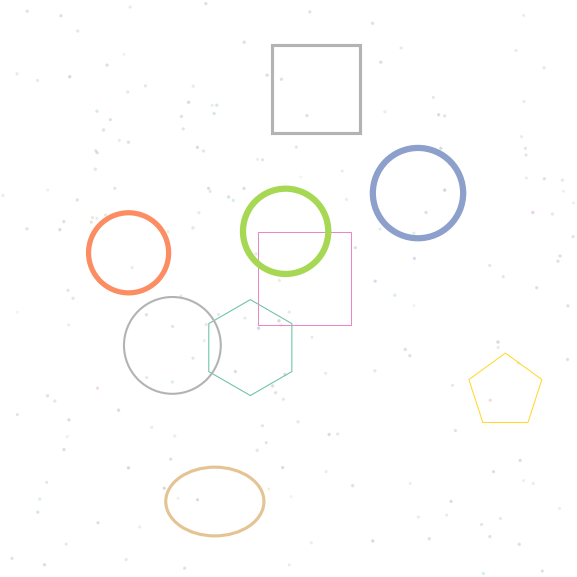[{"shape": "hexagon", "thickness": 0.5, "radius": 0.42, "center": [0.433, 0.397]}, {"shape": "circle", "thickness": 2.5, "radius": 0.35, "center": [0.223, 0.561]}, {"shape": "circle", "thickness": 3, "radius": 0.39, "center": [0.724, 0.665]}, {"shape": "square", "thickness": 0.5, "radius": 0.4, "center": [0.528, 0.517]}, {"shape": "circle", "thickness": 3, "radius": 0.37, "center": [0.495, 0.599]}, {"shape": "pentagon", "thickness": 0.5, "radius": 0.33, "center": [0.875, 0.321]}, {"shape": "oval", "thickness": 1.5, "radius": 0.43, "center": [0.372, 0.131]}, {"shape": "square", "thickness": 1.5, "radius": 0.38, "center": [0.546, 0.845]}, {"shape": "circle", "thickness": 1, "radius": 0.42, "center": [0.298, 0.401]}]